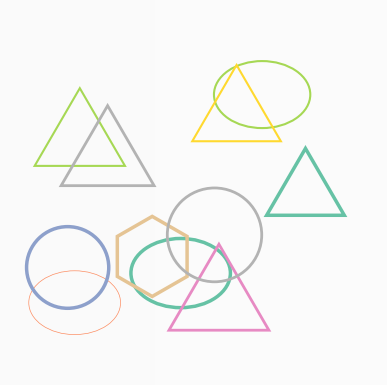[{"shape": "oval", "thickness": 2.5, "radius": 0.64, "center": [0.466, 0.291]}, {"shape": "triangle", "thickness": 2.5, "radius": 0.58, "center": [0.788, 0.499]}, {"shape": "oval", "thickness": 0.5, "radius": 0.59, "center": [0.193, 0.214]}, {"shape": "circle", "thickness": 2.5, "radius": 0.53, "center": [0.175, 0.305]}, {"shape": "triangle", "thickness": 2, "radius": 0.74, "center": [0.565, 0.217]}, {"shape": "triangle", "thickness": 1.5, "radius": 0.67, "center": [0.206, 0.636]}, {"shape": "oval", "thickness": 1.5, "radius": 0.62, "center": [0.676, 0.754]}, {"shape": "triangle", "thickness": 1.5, "radius": 0.66, "center": [0.61, 0.699]}, {"shape": "hexagon", "thickness": 2.5, "radius": 0.52, "center": [0.393, 0.334]}, {"shape": "circle", "thickness": 2, "radius": 0.61, "center": [0.554, 0.39]}, {"shape": "triangle", "thickness": 2, "radius": 0.69, "center": [0.278, 0.587]}]